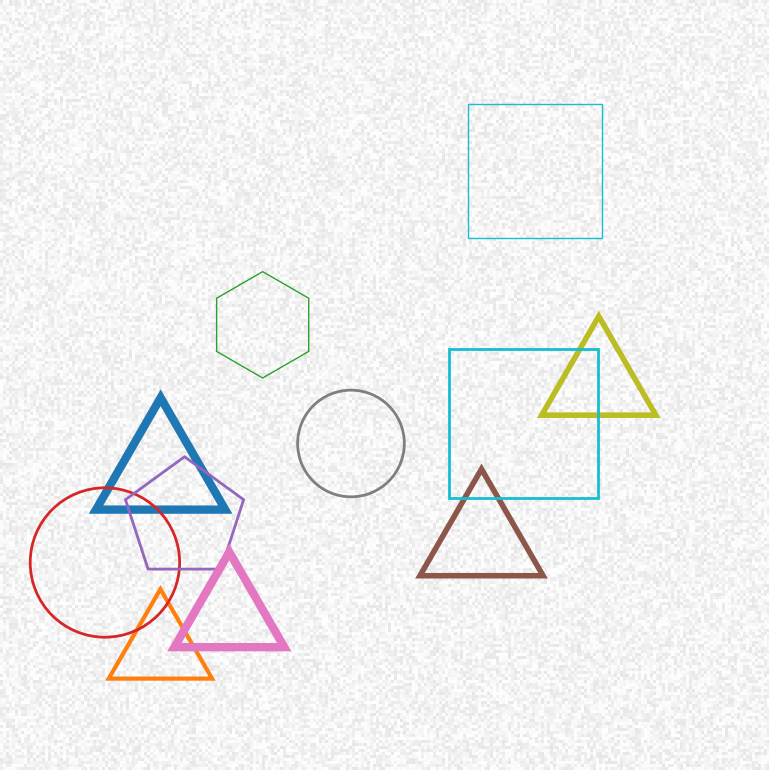[{"shape": "triangle", "thickness": 3, "radius": 0.48, "center": [0.209, 0.387]}, {"shape": "triangle", "thickness": 1.5, "radius": 0.39, "center": [0.208, 0.157]}, {"shape": "hexagon", "thickness": 0.5, "radius": 0.35, "center": [0.341, 0.578]}, {"shape": "circle", "thickness": 1, "radius": 0.49, "center": [0.136, 0.269]}, {"shape": "pentagon", "thickness": 1, "radius": 0.4, "center": [0.24, 0.326]}, {"shape": "triangle", "thickness": 2, "radius": 0.46, "center": [0.625, 0.298]}, {"shape": "triangle", "thickness": 3, "radius": 0.41, "center": [0.298, 0.201]}, {"shape": "circle", "thickness": 1, "radius": 0.35, "center": [0.456, 0.424]}, {"shape": "triangle", "thickness": 2, "radius": 0.43, "center": [0.778, 0.504]}, {"shape": "square", "thickness": 1, "radius": 0.48, "center": [0.68, 0.45]}, {"shape": "square", "thickness": 0.5, "radius": 0.44, "center": [0.695, 0.778]}]